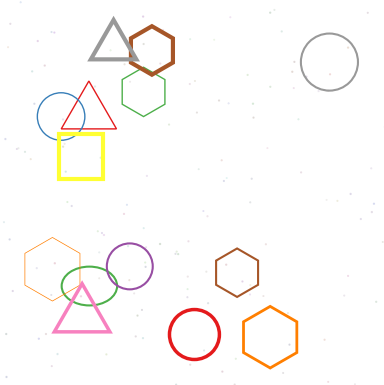[{"shape": "triangle", "thickness": 1, "radius": 0.41, "center": [0.231, 0.707]}, {"shape": "circle", "thickness": 2.5, "radius": 0.32, "center": [0.505, 0.131]}, {"shape": "circle", "thickness": 1, "radius": 0.31, "center": [0.159, 0.697]}, {"shape": "hexagon", "thickness": 1, "radius": 0.32, "center": [0.373, 0.761]}, {"shape": "oval", "thickness": 1.5, "radius": 0.36, "center": [0.232, 0.257]}, {"shape": "circle", "thickness": 1.5, "radius": 0.3, "center": [0.337, 0.308]}, {"shape": "hexagon", "thickness": 0.5, "radius": 0.41, "center": [0.136, 0.301]}, {"shape": "hexagon", "thickness": 2, "radius": 0.4, "center": [0.702, 0.124]}, {"shape": "square", "thickness": 3, "radius": 0.29, "center": [0.211, 0.593]}, {"shape": "hexagon", "thickness": 1.5, "radius": 0.31, "center": [0.616, 0.292]}, {"shape": "hexagon", "thickness": 3, "radius": 0.31, "center": [0.395, 0.869]}, {"shape": "triangle", "thickness": 2.5, "radius": 0.42, "center": [0.213, 0.18]}, {"shape": "triangle", "thickness": 3, "radius": 0.34, "center": [0.295, 0.88]}, {"shape": "circle", "thickness": 1.5, "radius": 0.37, "center": [0.856, 0.839]}]